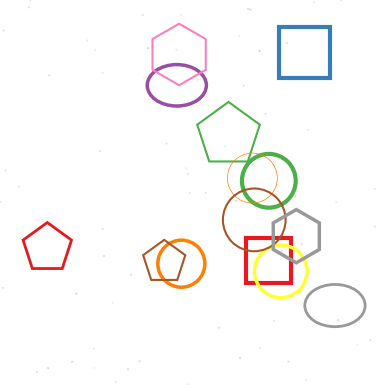[{"shape": "square", "thickness": 3, "radius": 0.29, "center": [0.698, 0.324]}, {"shape": "pentagon", "thickness": 2, "radius": 0.33, "center": [0.123, 0.356]}, {"shape": "square", "thickness": 3, "radius": 0.33, "center": [0.792, 0.864]}, {"shape": "pentagon", "thickness": 1.5, "radius": 0.43, "center": [0.594, 0.65]}, {"shape": "circle", "thickness": 3, "radius": 0.35, "center": [0.698, 0.53]}, {"shape": "oval", "thickness": 2.5, "radius": 0.38, "center": [0.459, 0.778]}, {"shape": "circle", "thickness": 2.5, "radius": 0.31, "center": [0.471, 0.315]}, {"shape": "circle", "thickness": 0.5, "radius": 0.32, "center": [0.655, 0.537]}, {"shape": "circle", "thickness": 2.5, "radius": 0.34, "center": [0.729, 0.295]}, {"shape": "pentagon", "thickness": 1.5, "radius": 0.29, "center": [0.427, 0.319]}, {"shape": "circle", "thickness": 1.5, "radius": 0.41, "center": [0.66, 0.429]}, {"shape": "hexagon", "thickness": 1.5, "radius": 0.4, "center": [0.465, 0.859]}, {"shape": "oval", "thickness": 2, "radius": 0.39, "center": [0.87, 0.206]}, {"shape": "hexagon", "thickness": 2.5, "radius": 0.35, "center": [0.77, 0.386]}]